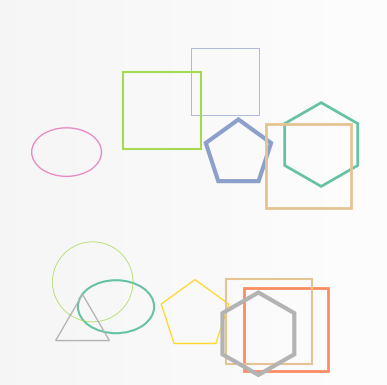[{"shape": "hexagon", "thickness": 2, "radius": 0.54, "center": [0.829, 0.625]}, {"shape": "oval", "thickness": 1.5, "radius": 0.49, "center": [0.299, 0.203]}, {"shape": "square", "thickness": 2, "radius": 0.54, "center": [0.738, 0.144]}, {"shape": "pentagon", "thickness": 3, "radius": 0.44, "center": [0.615, 0.601]}, {"shape": "square", "thickness": 0.5, "radius": 0.44, "center": [0.58, 0.788]}, {"shape": "oval", "thickness": 1, "radius": 0.45, "center": [0.172, 0.605]}, {"shape": "circle", "thickness": 0.5, "radius": 0.52, "center": [0.239, 0.268]}, {"shape": "square", "thickness": 1.5, "radius": 0.5, "center": [0.419, 0.712]}, {"shape": "pentagon", "thickness": 1, "radius": 0.46, "center": [0.503, 0.182]}, {"shape": "square", "thickness": 1.5, "radius": 0.56, "center": [0.693, 0.164]}, {"shape": "square", "thickness": 2, "radius": 0.55, "center": [0.796, 0.568]}, {"shape": "triangle", "thickness": 1, "radius": 0.4, "center": [0.213, 0.155]}, {"shape": "hexagon", "thickness": 3, "radius": 0.54, "center": [0.667, 0.133]}]